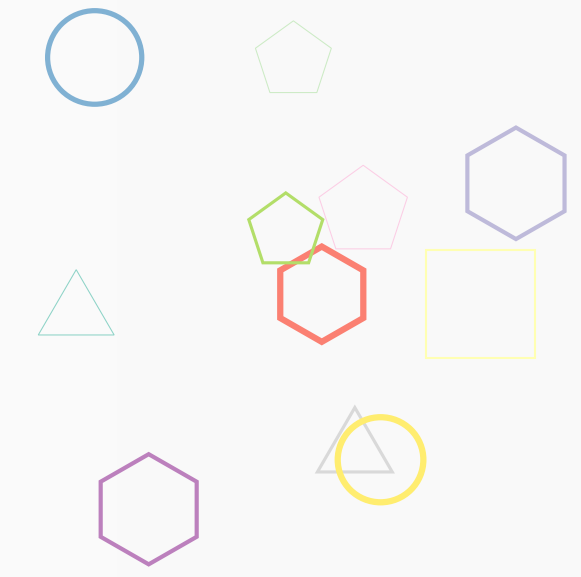[{"shape": "triangle", "thickness": 0.5, "radius": 0.38, "center": [0.131, 0.457]}, {"shape": "square", "thickness": 1, "radius": 0.47, "center": [0.827, 0.472]}, {"shape": "hexagon", "thickness": 2, "radius": 0.48, "center": [0.888, 0.682]}, {"shape": "hexagon", "thickness": 3, "radius": 0.41, "center": [0.554, 0.49]}, {"shape": "circle", "thickness": 2.5, "radius": 0.41, "center": [0.163, 0.9]}, {"shape": "pentagon", "thickness": 1.5, "radius": 0.33, "center": [0.492, 0.598]}, {"shape": "pentagon", "thickness": 0.5, "radius": 0.4, "center": [0.625, 0.633]}, {"shape": "triangle", "thickness": 1.5, "radius": 0.37, "center": [0.61, 0.219]}, {"shape": "hexagon", "thickness": 2, "radius": 0.48, "center": [0.256, 0.117]}, {"shape": "pentagon", "thickness": 0.5, "radius": 0.34, "center": [0.505, 0.894]}, {"shape": "circle", "thickness": 3, "radius": 0.37, "center": [0.655, 0.203]}]